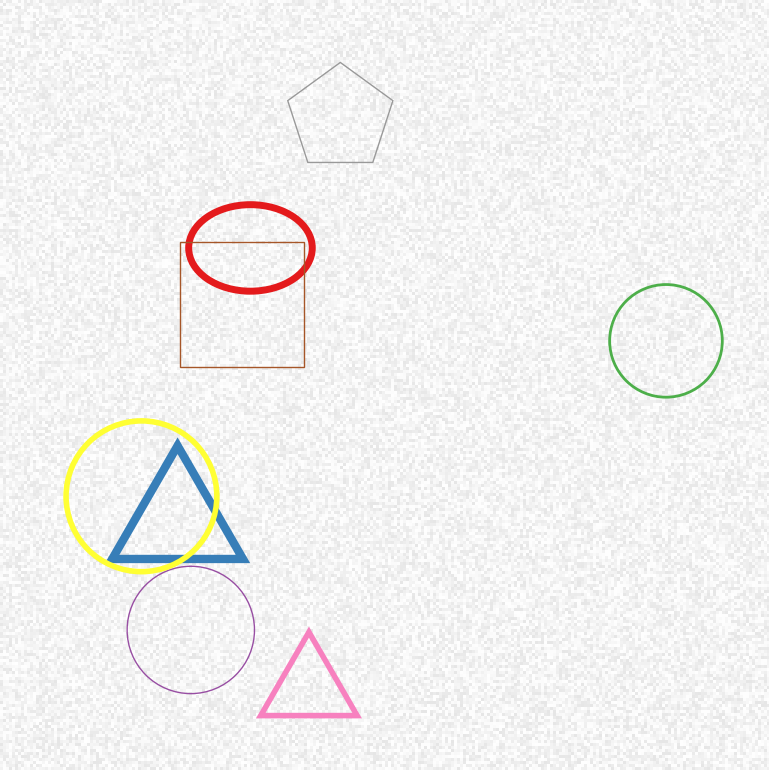[{"shape": "oval", "thickness": 2.5, "radius": 0.4, "center": [0.325, 0.678]}, {"shape": "triangle", "thickness": 3, "radius": 0.49, "center": [0.231, 0.323]}, {"shape": "circle", "thickness": 1, "radius": 0.37, "center": [0.865, 0.557]}, {"shape": "circle", "thickness": 0.5, "radius": 0.41, "center": [0.248, 0.182]}, {"shape": "circle", "thickness": 2, "radius": 0.49, "center": [0.184, 0.355]}, {"shape": "square", "thickness": 0.5, "radius": 0.4, "center": [0.314, 0.604]}, {"shape": "triangle", "thickness": 2, "radius": 0.36, "center": [0.401, 0.107]}, {"shape": "pentagon", "thickness": 0.5, "radius": 0.36, "center": [0.442, 0.847]}]